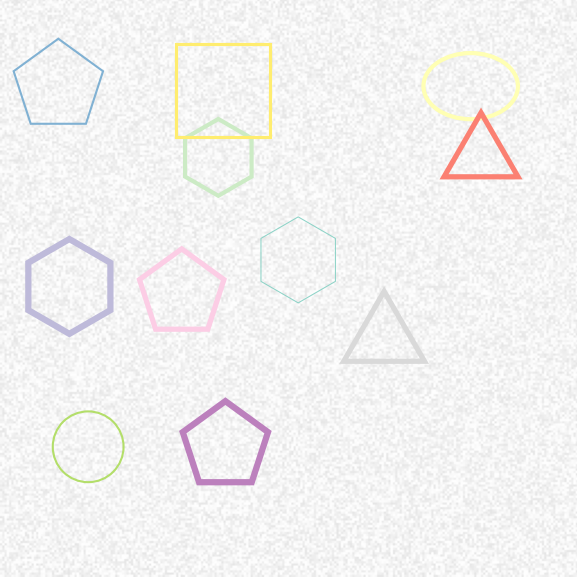[{"shape": "hexagon", "thickness": 0.5, "radius": 0.37, "center": [0.516, 0.549]}, {"shape": "oval", "thickness": 2, "radius": 0.41, "center": [0.815, 0.85]}, {"shape": "hexagon", "thickness": 3, "radius": 0.41, "center": [0.12, 0.503]}, {"shape": "triangle", "thickness": 2.5, "radius": 0.37, "center": [0.833, 0.73]}, {"shape": "pentagon", "thickness": 1, "radius": 0.41, "center": [0.101, 0.851]}, {"shape": "circle", "thickness": 1, "radius": 0.31, "center": [0.153, 0.225]}, {"shape": "pentagon", "thickness": 2.5, "radius": 0.38, "center": [0.315, 0.491]}, {"shape": "triangle", "thickness": 2.5, "radius": 0.4, "center": [0.665, 0.414]}, {"shape": "pentagon", "thickness": 3, "radius": 0.39, "center": [0.39, 0.227]}, {"shape": "hexagon", "thickness": 2, "radius": 0.33, "center": [0.378, 0.727]}, {"shape": "square", "thickness": 1.5, "radius": 0.4, "center": [0.386, 0.842]}]